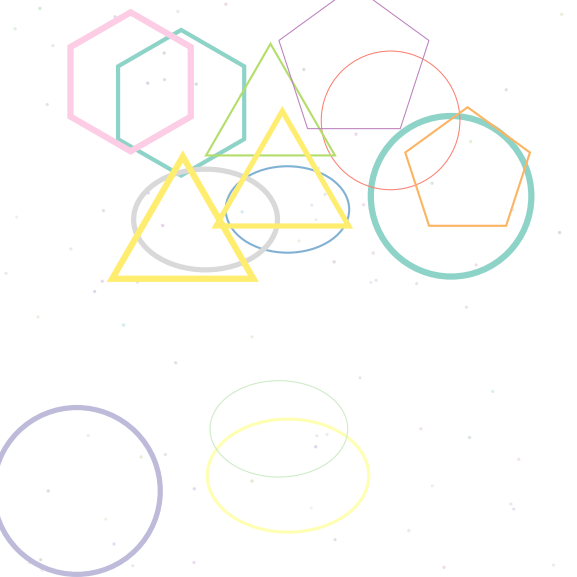[{"shape": "circle", "thickness": 3, "radius": 0.7, "center": [0.781, 0.659]}, {"shape": "hexagon", "thickness": 2, "radius": 0.63, "center": [0.314, 0.821]}, {"shape": "oval", "thickness": 1.5, "radius": 0.7, "center": [0.499, 0.176]}, {"shape": "circle", "thickness": 2.5, "radius": 0.72, "center": [0.133, 0.149]}, {"shape": "circle", "thickness": 0.5, "radius": 0.6, "center": [0.676, 0.791]}, {"shape": "oval", "thickness": 1, "radius": 0.53, "center": [0.498, 0.636]}, {"shape": "pentagon", "thickness": 1, "radius": 0.57, "center": [0.81, 0.7]}, {"shape": "triangle", "thickness": 1, "radius": 0.64, "center": [0.468, 0.794]}, {"shape": "hexagon", "thickness": 3, "radius": 0.6, "center": [0.226, 0.857]}, {"shape": "oval", "thickness": 2.5, "radius": 0.62, "center": [0.356, 0.619]}, {"shape": "pentagon", "thickness": 0.5, "radius": 0.68, "center": [0.613, 0.887]}, {"shape": "oval", "thickness": 0.5, "radius": 0.6, "center": [0.483, 0.257]}, {"shape": "triangle", "thickness": 2.5, "radius": 0.66, "center": [0.489, 0.674]}, {"shape": "triangle", "thickness": 3, "radius": 0.71, "center": [0.317, 0.587]}]